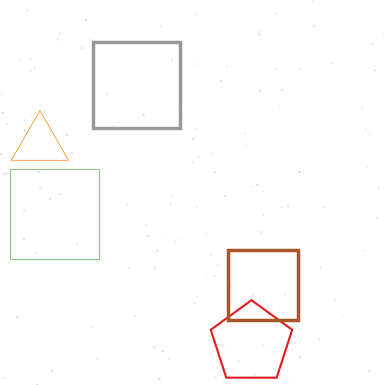[{"shape": "pentagon", "thickness": 1.5, "radius": 0.56, "center": [0.653, 0.109]}, {"shape": "square", "thickness": 0.5, "radius": 0.58, "center": [0.142, 0.445]}, {"shape": "triangle", "thickness": 0.5, "radius": 0.43, "center": [0.104, 0.627]}, {"shape": "square", "thickness": 2.5, "radius": 0.45, "center": [0.684, 0.26]}, {"shape": "square", "thickness": 2.5, "radius": 0.56, "center": [0.355, 0.779]}]